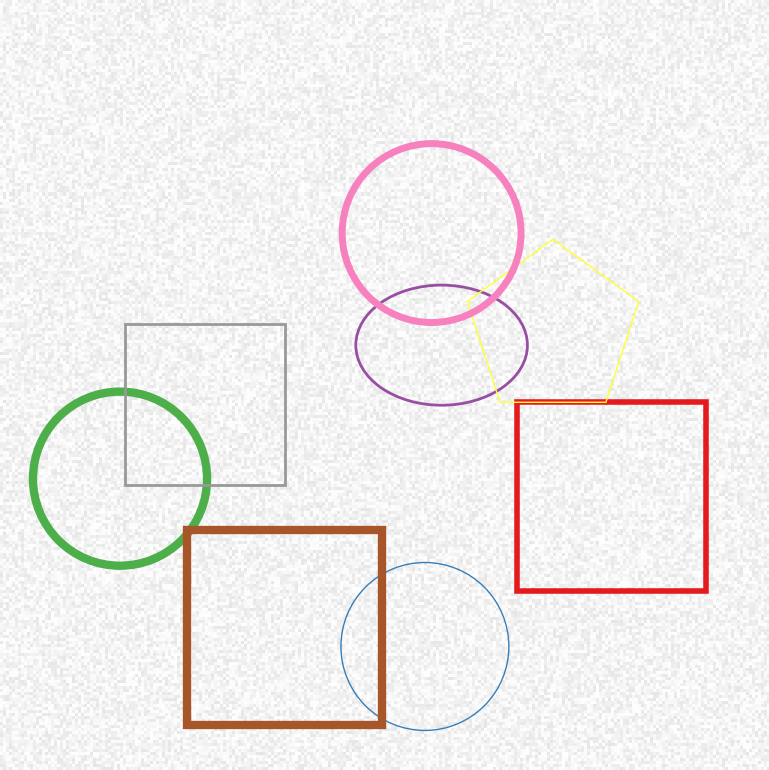[{"shape": "square", "thickness": 2, "radius": 0.61, "center": [0.794, 0.355]}, {"shape": "circle", "thickness": 0.5, "radius": 0.55, "center": [0.552, 0.16]}, {"shape": "circle", "thickness": 3, "radius": 0.57, "center": [0.156, 0.378]}, {"shape": "oval", "thickness": 1, "radius": 0.56, "center": [0.574, 0.552]}, {"shape": "pentagon", "thickness": 0.5, "radius": 0.59, "center": [0.718, 0.572]}, {"shape": "square", "thickness": 3, "radius": 0.63, "center": [0.369, 0.185]}, {"shape": "circle", "thickness": 2.5, "radius": 0.58, "center": [0.561, 0.697]}, {"shape": "square", "thickness": 1, "radius": 0.52, "center": [0.266, 0.475]}]